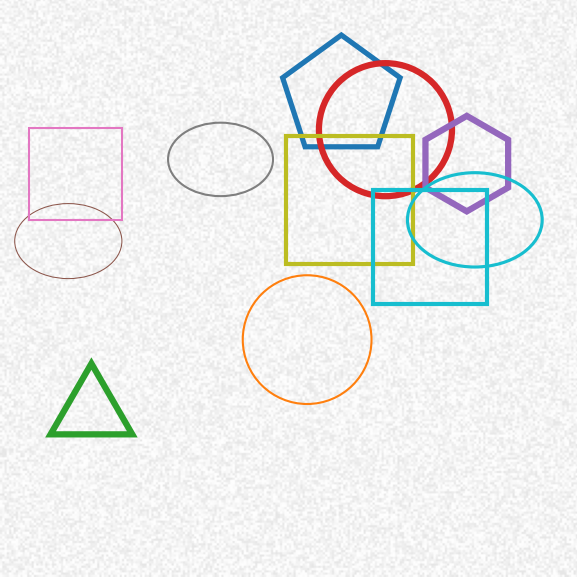[{"shape": "pentagon", "thickness": 2.5, "radius": 0.53, "center": [0.591, 0.831]}, {"shape": "circle", "thickness": 1, "radius": 0.56, "center": [0.532, 0.411]}, {"shape": "triangle", "thickness": 3, "radius": 0.41, "center": [0.158, 0.288]}, {"shape": "circle", "thickness": 3, "radius": 0.58, "center": [0.667, 0.775]}, {"shape": "hexagon", "thickness": 3, "radius": 0.41, "center": [0.808, 0.716]}, {"shape": "oval", "thickness": 0.5, "radius": 0.46, "center": [0.118, 0.582]}, {"shape": "square", "thickness": 1, "radius": 0.4, "center": [0.131, 0.698]}, {"shape": "oval", "thickness": 1, "radius": 0.45, "center": [0.382, 0.723]}, {"shape": "square", "thickness": 2, "radius": 0.55, "center": [0.605, 0.653]}, {"shape": "oval", "thickness": 1.5, "radius": 0.58, "center": [0.822, 0.618]}, {"shape": "square", "thickness": 2, "radius": 0.49, "center": [0.745, 0.572]}]